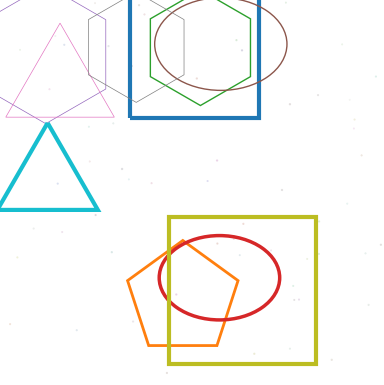[{"shape": "square", "thickness": 3, "radius": 0.84, "center": [0.505, 0.861]}, {"shape": "pentagon", "thickness": 2, "radius": 0.75, "center": [0.475, 0.225]}, {"shape": "hexagon", "thickness": 1, "radius": 0.75, "center": [0.521, 0.876]}, {"shape": "oval", "thickness": 2.5, "radius": 0.78, "center": [0.57, 0.279]}, {"shape": "hexagon", "thickness": 0.5, "radius": 0.9, "center": [0.119, 0.859]}, {"shape": "oval", "thickness": 1, "radius": 0.86, "center": [0.574, 0.886]}, {"shape": "triangle", "thickness": 0.5, "radius": 0.81, "center": [0.156, 0.777]}, {"shape": "hexagon", "thickness": 0.5, "radius": 0.72, "center": [0.354, 0.877]}, {"shape": "square", "thickness": 3, "radius": 0.95, "center": [0.63, 0.246]}, {"shape": "triangle", "thickness": 3, "radius": 0.75, "center": [0.124, 0.53]}]